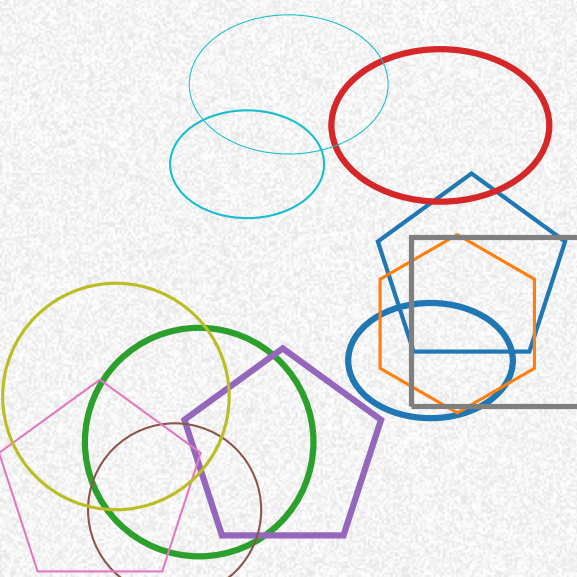[{"shape": "oval", "thickness": 3, "radius": 0.71, "center": [0.745, 0.375]}, {"shape": "pentagon", "thickness": 2, "radius": 0.85, "center": [0.816, 0.528]}, {"shape": "hexagon", "thickness": 1.5, "radius": 0.77, "center": [0.792, 0.439]}, {"shape": "circle", "thickness": 3, "radius": 0.99, "center": [0.345, 0.234]}, {"shape": "oval", "thickness": 3, "radius": 0.94, "center": [0.762, 0.782]}, {"shape": "pentagon", "thickness": 3, "radius": 0.9, "center": [0.49, 0.217]}, {"shape": "circle", "thickness": 1, "radius": 0.75, "center": [0.302, 0.116]}, {"shape": "pentagon", "thickness": 1, "radius": 0.92, "center": [0.173, 0.158]}, {"shape": "square", "thickness": 2.5, "radius": 0.73, "center": [0.859, 0.442]}, {"shape": "circle", "thickness": 1.5, "radius": 0.98, "center": [0.201, 0.313]}, {"shape": "oval", "thickness": 1, "radius": 0.67, "center": [0.428, 0.715]}, {"shape": "oval", "thickness": 0.5, "radius": 0.86, "center": [0.5, 0.853]}]